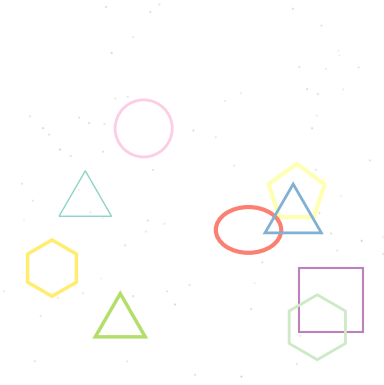[{"shape": "triangle", "thickness": 1, "radius": 0.39, "center": [0.222, 0.478]}, {"shape": "pentagon", "thickness": 3, "radius": 0.38, "center": [0.77, 0.498]}, {"shape": "oval", "thickness": 3, "radius": 0.42, "center": [0.646, 0.403]}, {"shape": "triangle", "thickness": 2, "radius": 0.42, "center": [0.762, 0.437]}, {"shape": "triangle", "thickness": 2.5, "radius": 0.37, "center": [0.312, 0.163]}, {"shape": "circle", "thickness": 2, "radius": 0.37, "center": [0.373, 0.666]}, {"shape": "square", "thickness": 1.5, "radius": 0.42, "center": [0.859, 0.22]}, {"shape": "hexagon", "thickness": 2, "radius": 0.42, "center": [0.824, 0.15]}, {"shape": "hexagon", "thickness": 2.5, "radius": 0.37, "center": [0.135, 0.304]}]